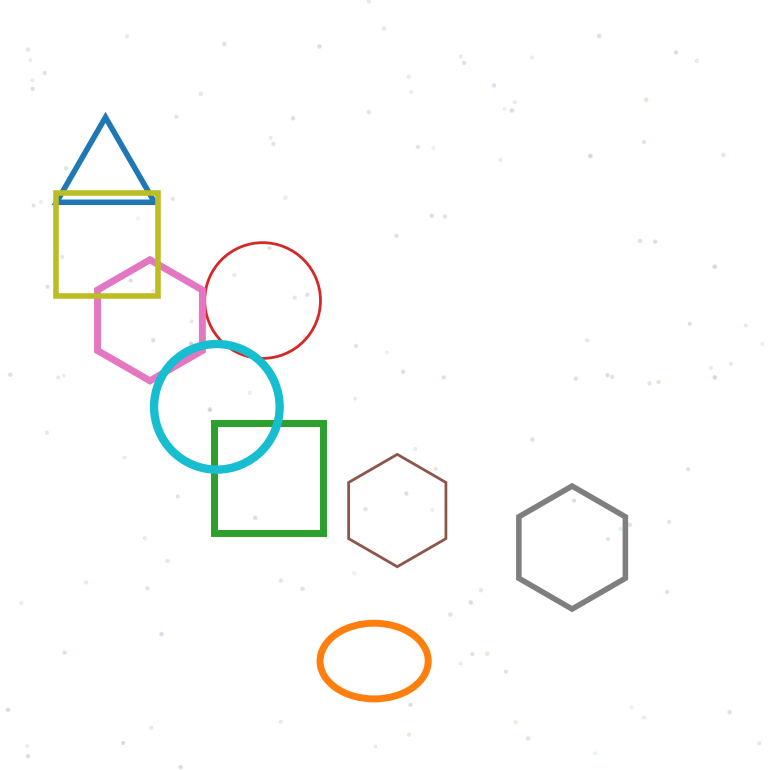[{"shape": "triangle", "thickness": 2, "radius": 0.37, "center": [0.137, 0.774]}, {"shape": "oval", "thickness": 2.5, "radius": 0.35, "center": [0.486, 0.141]}, {"shape": "square", "thickness": 2.5, "radius": 0.36, "center": [0.349, 0.38]}, {"shape": "circle", "thickness": 1, "radius": 0.38, "center": [0.341, 0.61]}, {"shape": "hexagon", "thickness": 1, "radius": 0.36, "center": [0.516, 0.337]}, {"shape": "hexagon", "thickness": 2.5, "radius": 0.39, "center": [0.195, 0.584]}, {"shape": "hexagon", "thickness": 2, "radius": 0.4, "center": [0.743, 0.289]}, {"shape": "square", "thickness": 2, "radius": 0.33, "center": [0.139, 0.683]}, {"shape": "circle", "thickness": 3, "radius": 0.41, "center": [0.282, 0.472]}]